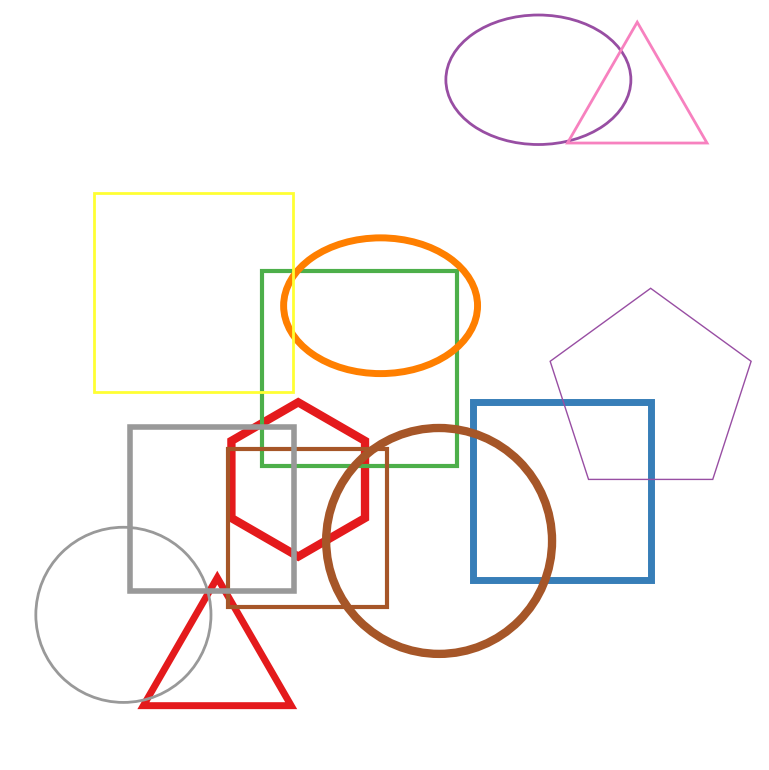[{"shape": "hexagon", "thickness": 3, "radius": 0.5, "center": [0.387, 0.377]}, {"shape": "triangle", "thickness": 2.5, "radius": 0.55, "center": [0.282, 0.139]}, {"shape": "square", "thickness": 2.5, "radius": 0.58, "center": [0.73, 0.362]}, {"shape": "square", "thickness": 1.5, "radius": 0.63, "center": [0.467, 0.521]}, {"shape": "oval", "thickness": 1, "radius": 0.6, "center": [0.699, 0.896]}, {"shape": "pentagon", "thickness": 0.5, "radius": 0.69, "center": [0.845, 0.488]}, {"shape": "oval", "thickness": 2.5, "radius": 0.63, "center": [0.494, 0.603]}, {"shape": "square", "thickness": 1, "radius": 0.65, "center": [0.251, 0.62]}, {"shape": "circle", "thickness": 3, "radius": 0.73, "center": [0.57, 0.297]}, {"shape": "square", "thickness": 1.5, "radius": 0.51, "center": [0.399, 0.314]}, {"shape": "triangle", "thickness": 1, "radius": 0.52, "center": [0.828, 0.867]}, {"shape": "circle", "thickness": 1, "radius": 0.57, "center": [0.16, 0.202]}, {"shape": "square", "thickness": 2, "radius": 0.53, "center": [0.276, 0.339]}]